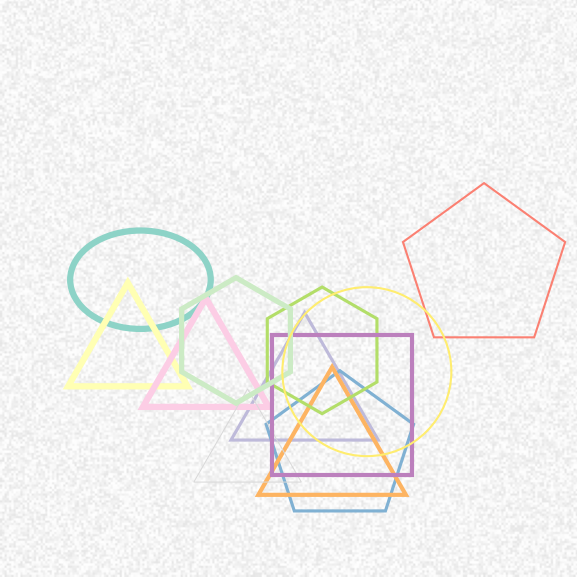[{"shape": "oval", "thickness": 3, "radius": 0.61, "center": [0.243, 0.515]}, {"shape": "triangle", "thickness": 3, "radius": 0.6, "center": [0.221, 0.39]}, {"shape": "triangle", "thickness": 1.5, "radius": 0.74, "center": [0.528, 0.311]}, {"shape": "pentagon", "thickness": 1, "radius": 0.74, "center": [0.838, 0.534]}, {"shape": "pentagon", "thickness": 1.5, "radius": 0.67, "center": [0.588, 0.223]}, {"shape": "triangle", "thickness": 2, "radius": 0.74, "center": [0.575, 0.216]}, {"shape": "hexagon", "thickness": 1.5, "radius": 0.55, "center": [0.558, 0.392]}, {"shape": "triangle", "thickness": 3, "radius": 0.63, "center": [0.356, 0.357]}, {"shape": "triangle", "thickness": 0.5, "radius": 0.54, "center": [0.429, 0.218]}, {"shape": "square", "thickness": 2, "radius": 0.61, "center": [0.592, 0.297]}, {"shape": "hexagon", "thickness": 2.5, "radius": 0.54, "center": [0.409, 0.41]}, {"shape": "circle", "thickness": 1, "radius": 0.73, "center": [0.635, 0.356]}]